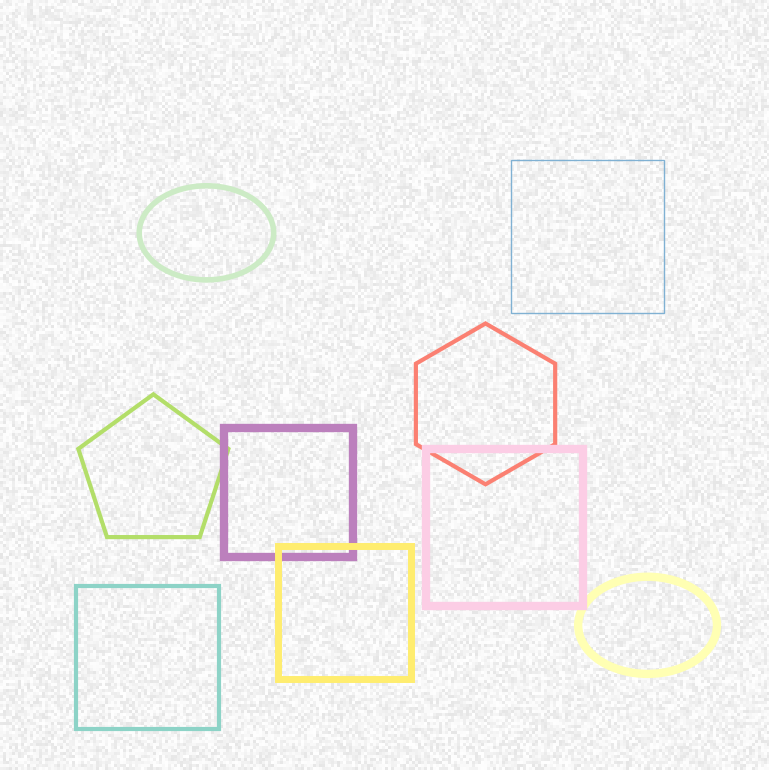[{"shape": "square", "thickness": 1.5, "radius": 0.46, "center": [0.192, 0.146]}, {"shape": "oval", "thickness": 3, "radius": 0.45, "center": [0.841, 0.188]}, {"shape": "hexagon", "thickness": 1.5, "radius": 0.52, "center": [0.631, 0.475]}, {"shape": "square", "thickness": 0.5, "radius": 0.5, "center": [0.763, 0.692]}, {"shape": "pentagon", "thickness": 1.5, "radius": 0.51, "center": [0.199, 0.385]}, {"shape": "square", "thickness": 3, "radius": 0.51, "center": [0.655, 0.315]}, {"shape": "square", "thickness": 3, "radius": 0.42, "center": [0.375, 0.36]}, {"shape": "oval", "thickness": 2, "radius": 0.44, "center": [0.268, 0.698]}, {"shape": "square", "thickness": 2.5, "radius": 0.43, "center": [0.447, 0.204]}]